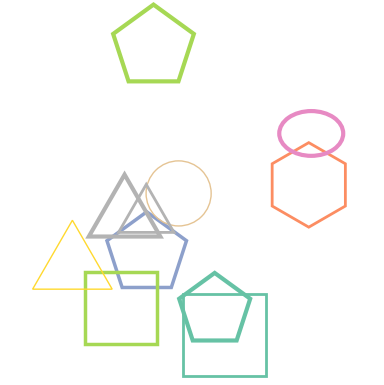[{"shape": "square", "thickness": 2, "radius": 0.54, "center": [0.583, 0.13]}, {"shape": "pentagon", "thickness": 3, "radius": 0.49, "center": [0.558, 0.194]}, {"shape": "hexagon", "thickness": 2, "radius": 0.55, "center": [0.802, 0.52]}, {"shape": "pentagon", "thickness": 2.5, "radius": 0.54, "center": [0.381, 0.341]}, {"shape": "oval", "thickness": 3, "radius": 0.42, "center": [0.808, 0.653]}, {"shape": "pentagon", "thickness": 3, "radius": 0.55, "center": [0.399, 0.878]}, {"shape": "square", "thickness": 2.5, "radius": 0.47, "center": [0.315, 0.2]}, {"shape": "triangle", "thickness": 1, "radius": 0.6, "center": [0.188, 0.309]}, {"shape": "circle", "thickness": 1, "radius": 0.42, "center": [0.464, 0.498]}, {"shape": "triangle", "thickness": 3, "radius": 0.54, "center": [0.324, 0.439]}, {"shape": "triangle", "thickness": 2, "radius": 0.42, "center": [0.38, 0.438]}]